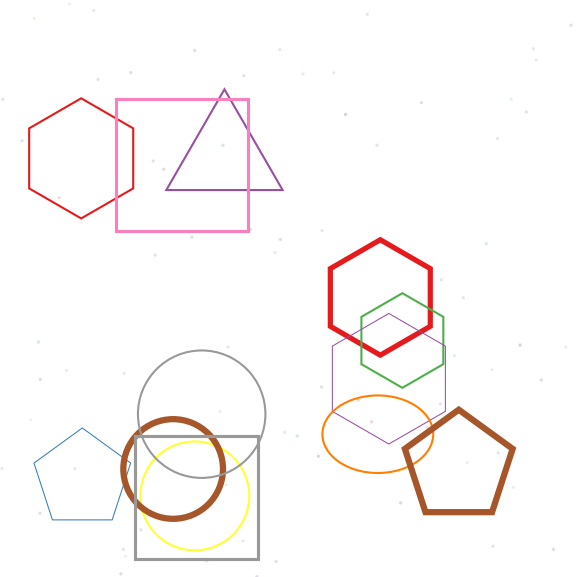[{"shape": "hexagon", "thickness": 1, "radius": 0.52, "center": [0.141, 0.725]}, {"shape": "hexagon", "thickness": 2.5, "radius": 0.5, "center": [0.659, 0.484]}, {"shape": "pentagon", "thickness": 0.5, "radius": 0.44, "center": [0.143, 0.17]}, {"shape": "hexagon", "thickness": 1, "radius": 0.41, "center": [0.697, 0.41]}, {"shape": "hexagon", "thickness": 0.5, "radius": 0.57, "center": [0.673, 0.343]}, {"shape": "triangle", "thickness": 1, "radius": 0.58, "center": [0.389, 0.728]}, {"shape": "oval", "thickness": 1, "radius": 0.48, "center": [0.654, 0.247]}, {"shape": "circle", "thickness": 1, "radius": 0.47, "center": [0.337, 0.14]}, {"shape": "pentagon", "thickness": 3, "radius": 0.49, "center": [0.794, 0.192]}, {"shape": "circle", "thickness": 3, "radius": 0.43, "center": [0.3, 0.187]}, {"shape": "square", "thickness": 1.5, "radius": 0.57, "center": [0.315, 0.713]}, {"shape": "circle", "thickness": 1, "radius": 0.55, "center": [0.349, 0.282]}, {"shape": "square", "thickness": 1.5, "radius": 0.53, "center": [0.34, 0.138]}]